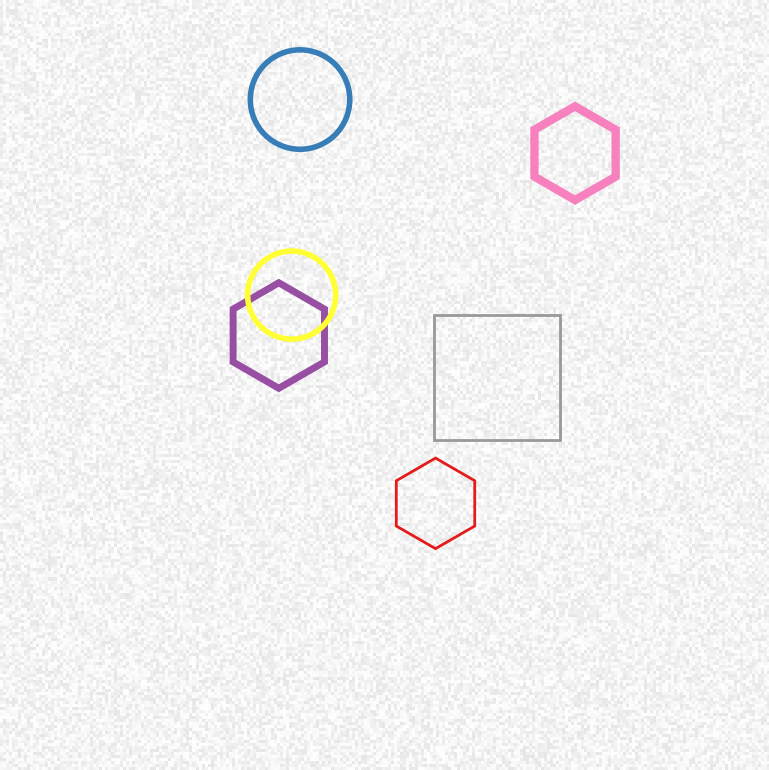[{"shape": "hexagon", "thickness": 1, "radius": 0.29, "center": [0.566, 0.346]}, {"shape": "circle", "thickness": 2, "radius": 0.32, "center": [0.39, 0.871]}, {"shape": "hexagon", "thickness": 2.5, "radius": 0.34, "center": [0.362, 0.564]}, {"shape": "circle", "thickness": 2, "radius": 0.29, "center": [0.379, 0.617]}, {"shape": "hexagon", "thickness": 3, "radius": 0.3, "center": [0.747, 0.801]}, {"shape": "square", "thickness": 1, "radius": 0.41, "center": [0.645, 0.51]}]